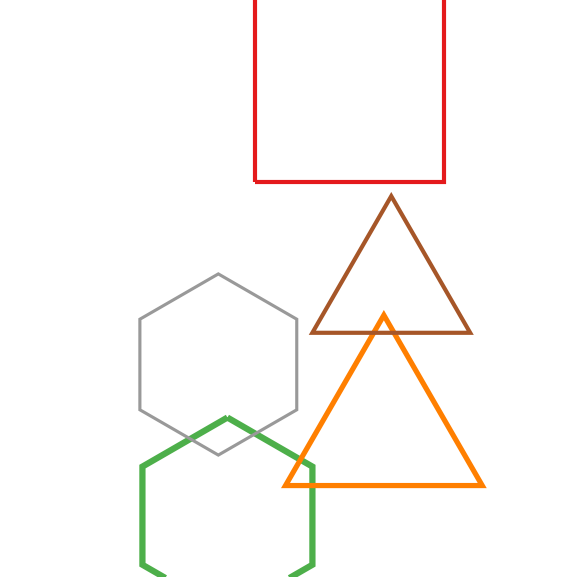[{"shape": "square", "thickness": 2, "radius": 0.82, "center": [0.605, 0.849]}, {"shape": "hexagon", "thickness": 3, "radius": 0.85, "center": [0.394, 0.106]}, {"shape": "triangle", "thickness": 2.5, "radius": 0.98, "center": [0.665, 0.257]}, {"shape": "triangle", "thickness": 2, "radius": 0.79, "center": [0.678, 0.502]}, {"shape": "hexagon", "thickness": 1.5, "radius": 0.78, "center": [0.378, 0.368]}]